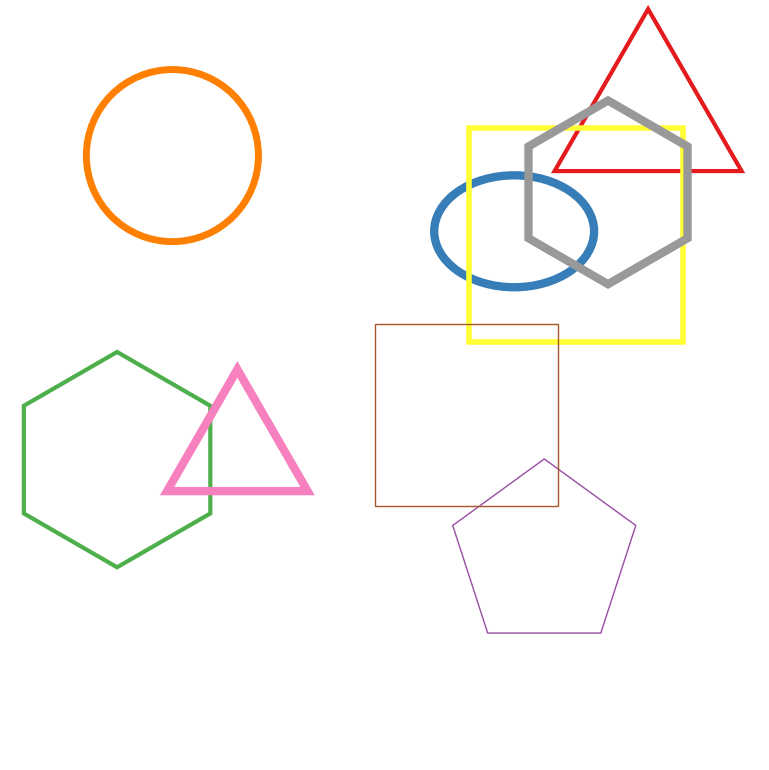[{"shape": "triangle", "thickness": 1.5, "radius": 0.7, "center": [0.842, 0.848]}, {"shape": "oval", "thickness": 3, "radius": 0.52, "center": [0.668, 0.7]}, {"shape": "hexagon", "thickness": 1.5, "radius": 0.7, "center": [0.152, 0.403]}, {"shape": "pentagon", "thickness": 0.5, "radius": 0.62, "center": [0.707, 0.279]}, {"shape": "circle", "thickness": 2.5, "radius": 0.56, "center": [0.224, 0.798]}, {"shape": "square", "thickness": 2, "radius": 0.69, "center": [0.748, 0.695]}, {"shape": "square", "thickness": 0.5, "radius": 0.59, "center": [0.606, 0.461]}, {"shape": "triangle", "thickness": 3, "radius": 0.53, "center": [0.308, 0.415]}, {"shape": "hexagon", "thickness": 3, "radius": 0.6, "center": [0.79, 0.75]}]